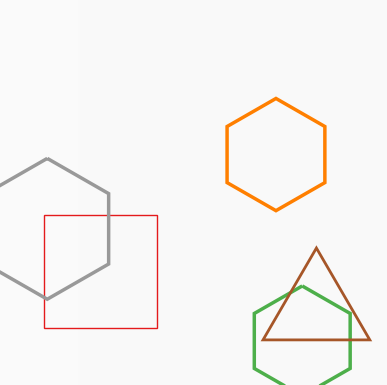[{"shape": "square", "thickness": 1, "radius": 0.73, "center": [0.259, 0.295]}, {"shape": "hexagon", "thickness": 2.5, "radius": 0.71, "center": [0.78, 0.114]}, {"shape": "hexagon", "thickness": 2.5, "radius": 0.73, "center": [0.712, 0.599]}, {"shape": "triangle", "thickness": 2, "radius": 0.8, "center": [0.817, 0.197]}, {"shape": "hexagon", "thickness": 2.5, "radius": 0.91, "center": [0.122, 0.406]}]